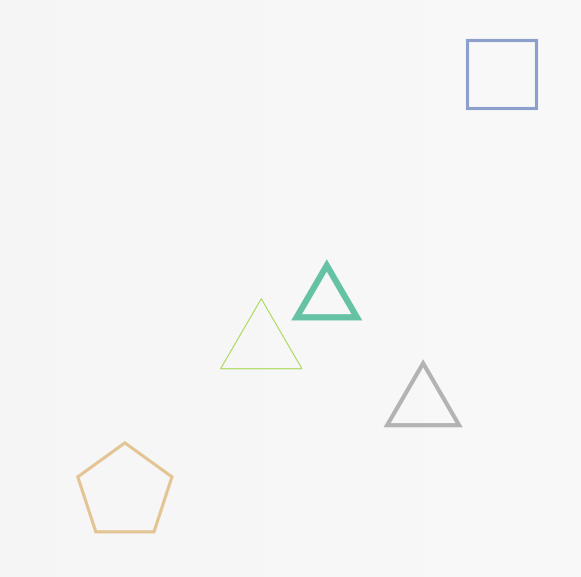[{"shape": "triangle", "thickness": 3, "radius": 0.3, "center": [0.562, 0.48]}, {"shape": "square", "thickness": 1.5, "radius": 0.3, "center": [0.862, 0.871]}, {"shape": "triangle", "thickness": 0.5, "radius": 0.4, "center": [0.449, 0.401]}, {"shape": "pentagon", "thickness": 1.5, "radius": 0.43, "center": [0.215, 0.147]}, {"shape": "triangle", "thickness": 2, "radius": 0.36, "center": [0.728, 0.299]}]